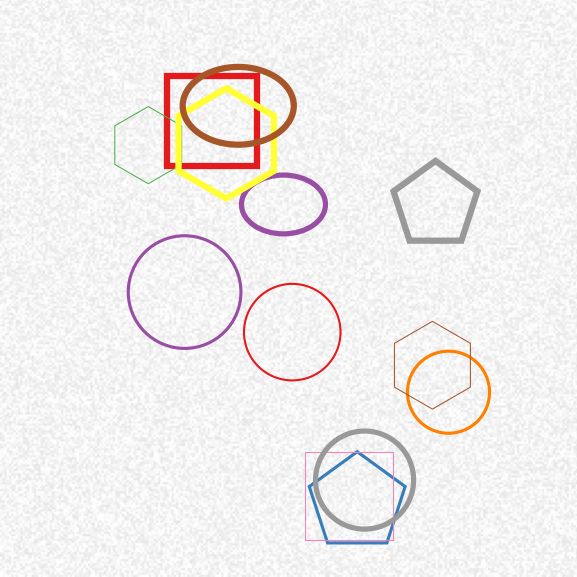[{"shape": "square", "thickness": 3, "radius": 0.39, "center": [0.368, 0.789]}, {"shape": "circle", "thickness": 1, "radius": 0.42, "center": [0.506, 0.424]}, {"shape": "pentagon", "thickness": 1.5, "radius": 0.44, "center": [0.619, 0.13]}, {"shape": "hexagon", "thickness": 0.5, "radius": 0.33, "center": [0.257, 0.748]}, {"shape": "circle", "thickness": 1.5, "radius": 0.49, "center": [0.32, 0.493]}, {"shape": "oval", "thickness": 2.5, "radius": 0.36, "center": [0.491, 0.645]}, {"shape": "circle", "thickness": 1.5, "radius": 0.36, "center": [0.777, 0.32]}, {"shape": "hexagon", "thickness": 3, "radius": 0.48, "center": [0.392, 0.751]}, {"shape": "hexagon", "thickness": 0.5, "radius": 0.38, "center": [0.749, 0.367]}, {"shape": "oval", "thickness": 3, "radius": 0.48, "center": [0.413, 0.816]}, {"shape": "square", "thickness": 0.5, "radius": 0.38, "center": [0.604, 0.14]}, {"shape": "circle", "thickness": 2.5, "radius": 0.42, "center": [0.631, 0.168]}, {"shape": "pentagon", "thickness": 3, "radius": 0.38, "center": [0.754, 0.644]}]